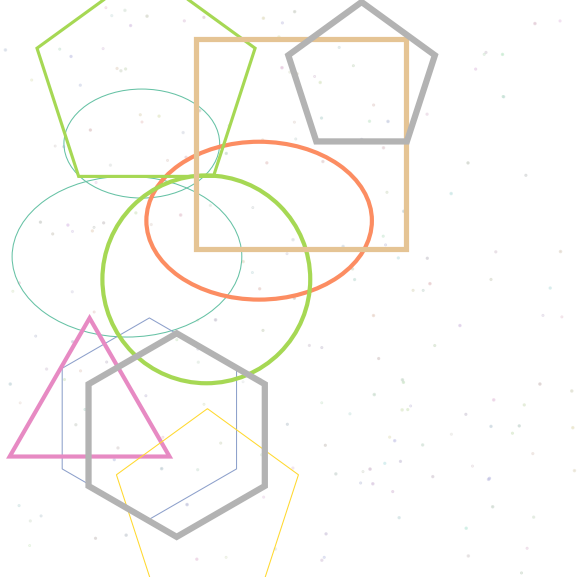[{"shape": "oval", "thickness": 0.5, "radius": 0.99, "center": [0.22, 0.555]}, {"shape": "oval", "thickness": 0.5, "radius": 0.67, "center": [0.246, 0.751]}, {"shape": "oval", "thickness": 2, "radius": 0.98, "center": [0.449, 0.617]}, {"shape": "hexagon", "thickness": 0.5, "radius": 0.87, "center": [0.259, 0.274]}, {"shape": "triangle", "thickness": 2, "radius": 0.8, "center": [0.155, 0.289]}, {"shape": "circle", "thickness": 2, "radius": 0.9, "center": [0.357, 0.515]}, {"shape": "pentagon", "thickness": 1.5, "radius": 0.99, "center": [0.253, 0.854]}, {"shape": "pentagon", "thickness": 0.5, "radius": 0.83, "center": [0.359, 0.126]}, {"shape": "square", "thickness": 2.5, "radius": 0.91, "center": [0.521, 0.75]}, {"shape": "pentagon", "thickness": 3, "radius": 0.67, "center": [0.626, 0.862]}, {"shape": "hexagon", "thickness": 3, "radius": 0.88, "center": [0.306, 0.246]}]